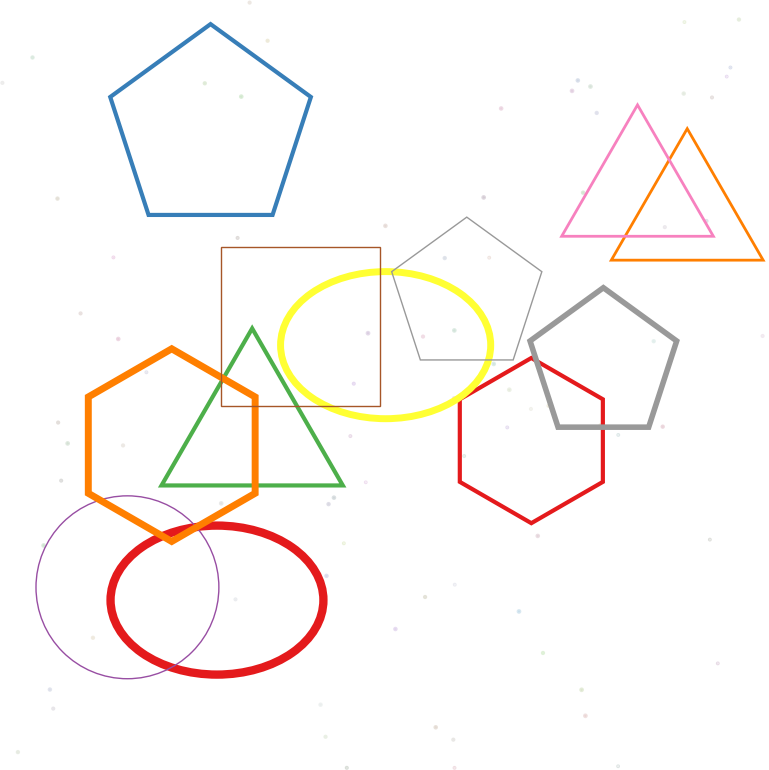[{"shape": "oval", "thickness": 3, "radius": 0.69, "center": [0.282, 0.221]}, {"shape": "hexagon", "thickness": 1.5, "radius": 0.54, "center": [0.69, 0.428]}, {"shape": "pentagon", "thickness": 1.5, "radius": 0.68, "center": [0.273, 0.832]}, {"shape": "triangle", "thickness": 1.5, "radius": 0.68, "center": [0.327, 0.438]}, {"shape": "circle", "thickness": 0.5, "radius": 0.59, "center": [0.165, 0.237]}, {"shape": "hexagon", "thickness": 2.5, "radius": 0.63, "center": [0.223, 0.422]}, {"shape": "triangle", "thickness": 1, "radius": 0.57, "center": [0.893, 0.719]}, {"shape": "oval", "thickness": 2.5, "radius": 0.68, "center": [0.501, 0.552]}, {"shape": "square", "thickness": 0.5, "radius": 0.52, "center": [0.39, 0.576]}, {"shape": "triangle", "thickness": 1, "radius": 0.57, "center": [0.828, 0.75]}, {"shape": "pentagon", "thickness": 0.5, "radius": 0.51, "center": [0.606, 0.615]}, {"shape": "pentagon", "thickness": 2, "radius": 0.5, "center": [0.784, 0.526]}]